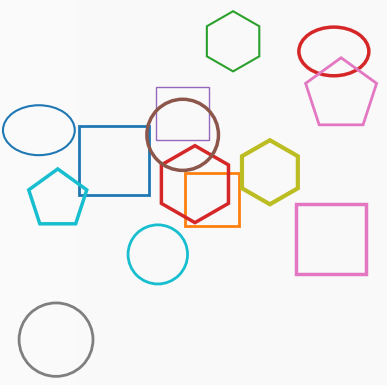[{"shape": "oval", "thickness": 1.5, "radius": 0.46, "center": [0.1, 0.662]}, {"shape": "square", "thickness": 2, "radius": 0.45, "center": [0.294, 0.584]}, {"shape": "square", "thickness": 2, "radius": 0.35, "center": [0.546, 0.482]}, {"shape": "hexagon", "thickness": 1.5, "radius": 0.39, "center": [0.601, 0.893]}, {"shape": "oval", "thickness": 2.5, "radius": 0.45, "center": [0.862, 0.866]}, {"shape": "hexagon", "thickness": 2.5, "radius": 0.5, "center": [0.503, 0.522]}, {"shape": "square", "thickness": 1, "radius": 0.34, "center": [0.472, 0.706]}, {"shape": "circle", "thickness": 2.5, "radius": 0.46, "center": [0.471, 0.65]}, {"shape": "square", "thickness": 2.5, "radius": 0.45, "center": [0.855, 0.379]}, {"shape": "pentagon", "thickness": 2, "radius": 0.48, "center": [0.88, 0.754]}, {"shape": "circle", "thickness": 2, "radius": 0.48, "center": [0.145, 0.118]}, {"shape": "hexagon", "thickness": 3, "radius": 0.42, "center": [0.697, 0.553]}, {"shape": "circle", "thickness": 2, "radius": 0.38, "center": [0.407, 0.339]}, {"shape": "pentagon", "thickness": 2.5, "radius": 0.39, "center": [0.149, 0.482]}]